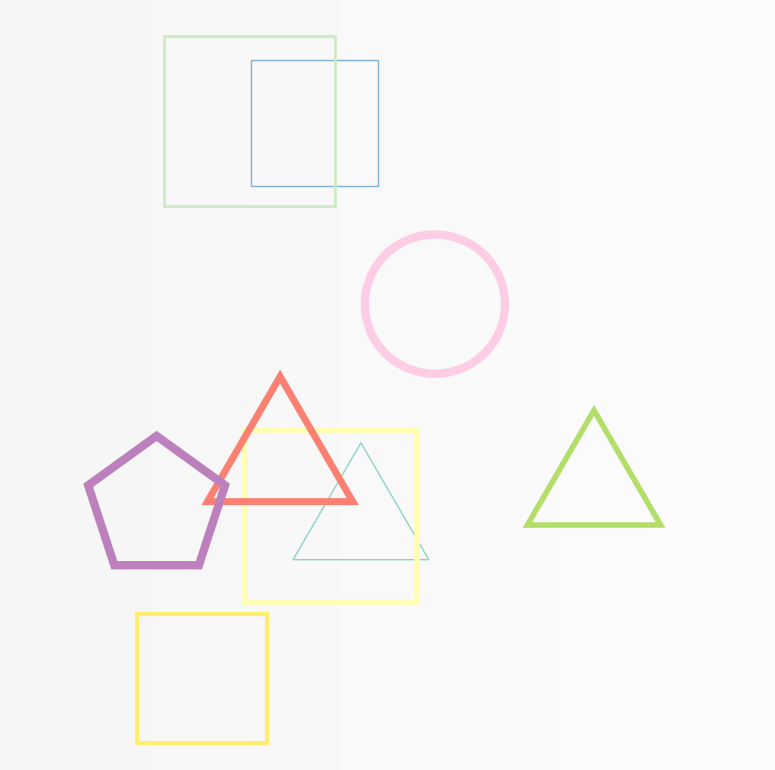[{"shape": "triangle", "thickness": 0.5, "radius": 0.51, "center": [0.466, 0.324]}, {"shape": "square", "thickness": 2, "radius": 0.56, "center": [0.427, 0.33]}, {"shape": "triangle", "thickness": 2.5, "radius": 0.54, "center": [0.361, 0.403]}, {"shape": "square", "thickness": 0.5, "radius": 0.41, "center": [0.406, 0.84]}, {"shape": "triangle", "thickness": 2, "radius": 0.5, "center": [0.766, 0.368]}, {"shape": "circle", "thickness": 3, "radius": 0.45, "center": [0.561, 0.605]}, {"shape": "pentagon", "thickness": 3, "radius": 0.46, "center": [0.202, 0.341]}, {"shape": "square", "thickness": 1, "radius": 0.55, "center": [0.322, 0.843]}, {"shape": "square", "thickness": 1.5, "radius": 0.42, "center": [0.26, 0.118]}]